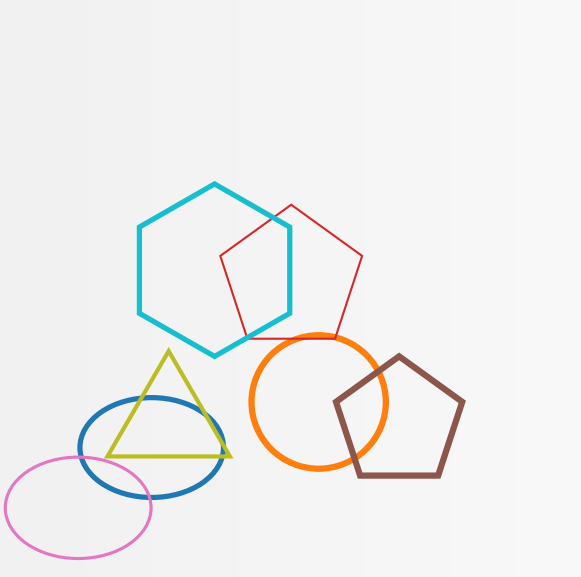[{"shape": "oval", "thickness": 2.5, "radius": 0.62, "center": [0.261, 0.224]}, {"shape": "circle", "thickness": 3, "radius": 0.58, "center": [0.548, 0.303]}, {"shape": "pentagon", "thickness": 1, "radius": 0.64, "center": [0.501, 0.516]}, {"shape": "pentagon", "thickness": 3, "radius": 0.57, "center": [0.687, 0.268]}, {"shape": "oval", "thickness": 1.5, "radius": 0.63, "center": [0.134, 0.12]}, {"shape": "triangle", "thickness": 2, "radius": 0.61, "center": [0.29, 0.27]}, {"shape": "hexagon", "thickness": 2.5, "radius": 0.75, "center": [0.369, 0.531]}]